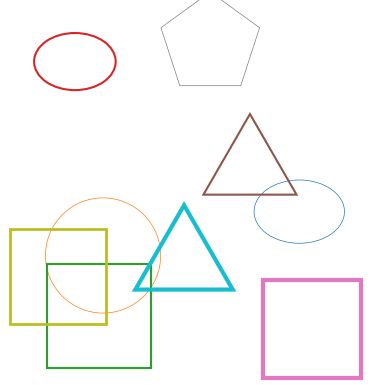[{"shape": "oval", "thickness": 0.5, "radius": 0.59, "center": [0.777, 0.45]}, {"shape": "circle", "thickness": 0.5, "radius": 0.75, "center": [0.268, 0.336]}, {"shape": "square", "thickness": 1.5, "radius": 0.68, "center": [0.258, 0.18]}, {"shape": "oval", "thickness": 1.5, "radius": 0.53, "center": [0.194, 0.84]}, {"shape": "triangle", "thickness": 1.5, "radius": 0.7, "center": [0.649, 0.564]}, {"shape": "square", "thickness": 3, "radius": 0.63, "center": [0.81, 0.144]}, {"shape": "pentagon", "thickness": 0.5, "radius": 0.67, "center": [0.546, 0.886]}, {"shape": "square", "thickness": 2, "radius": 0.62, "center": [0.151, 0.282]}, {"shape": "triangle", "thickness": 3, "radius": 0.73, "center": [0.478, 0.321]}]